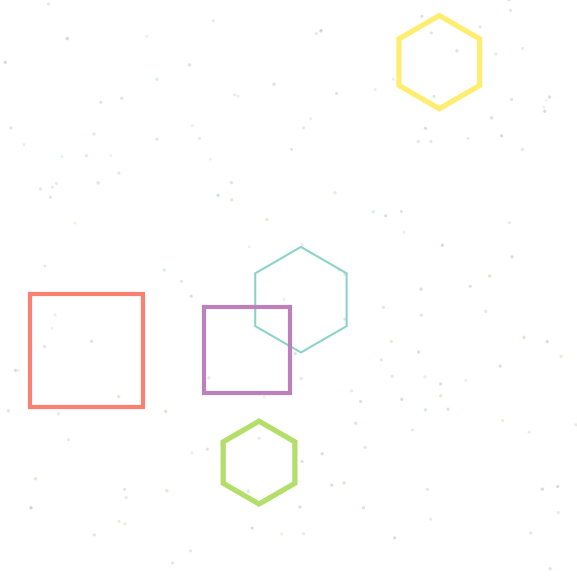[{"shape": "hexagon", "thickness": 1, "radius": 0.46, "center": [0.521, 0.48]}, {"shape": "square", "thickness": 2, "radius": 0.49, "center": [0.15, 0.392]}, {"shape": "hexagon", "thickness": 2.5, "radius": 0.36, "center": [0.449, 0.198]}, {"shape": "square", "thickness": 2, "radius": 0.37, "center": [0.428, 0.392]}, {"shape": "hexagon", "thickness": 2.5, "radius": 0.4, "center": [0.761, 0.892]}]